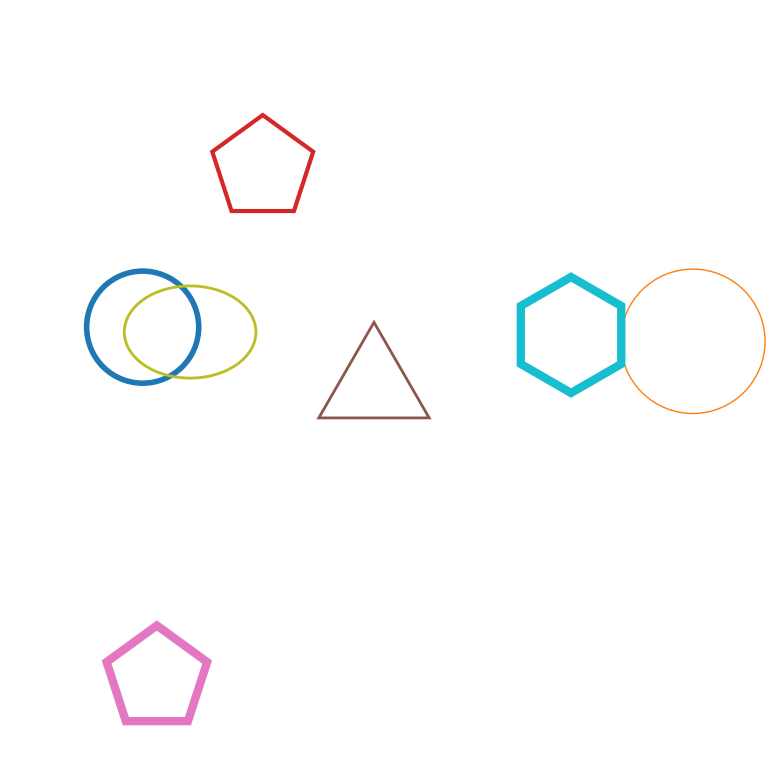[{"shape": "circle", "thickness": 2, "radius": 0.36, "center": [0.185, 0.575]}, {"shape": "circle", "thickness": 0.5, "radius": 0.47, "center": [0.9, 0.557]}, {"shape": "pentagon", "thickness": 1.5, "radius": 0.34, "center": [0.341, 0.782]}, {"shape": "triangle", "thickness": 1, "radius": 0.41, "center": [0.486, 0.499]}, {"shape": "pentagon", "thickness": 3, "radius": 0.34, "center": [0.204, 0.119]}, {"shape": "oval", "thickness": 1, "radius": 0.43, "center": [0.247, 0.569]}, {"shape": "hexagon", "thickness": 3, "radius": 0.38, "center": [0.742, 0.565]}]